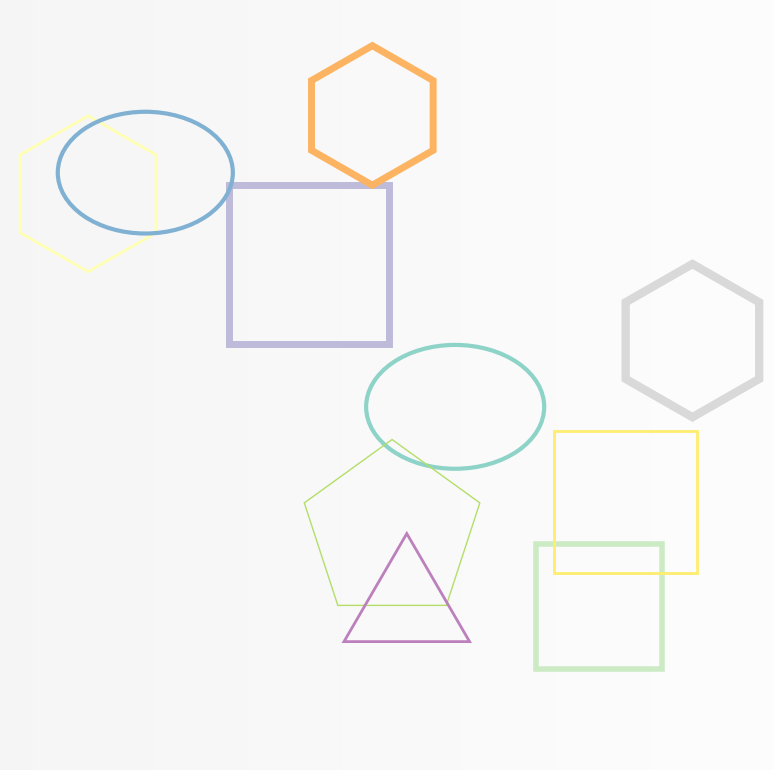[{"shape": "oval", "thickness": 1.5, "radius": 0.57, "center": [0.587, 0.472]}, {"shape": "hexagon", "thickness": 1, "radius": 0.51, "center": [0.114, 0.748]}, {"shape": "square", "thickness": 2.5, "radius": 0.52, "center": [0.399, 0.656]}, {"shape": "oval", "thickness": 1.5, "radius": 0.56, "center": [0.188, 0.776]}, {"shape": "hexagon", "thickness": 2.5, "radius": 0.45, "center": [0.48, 0.85]}, {"shape": "pentagon", "thickness": 0.5, "radius": 0.6, "center": [0.506, 0.31]}, {"shape": "hexagon", "thickness": 3, "radius": 0.5, "center": [0.893, 0.558]}, {"shape": "triangle", "thickness": 1, "radius": 0.47, "center": [0.525, 0.213]}, {"shape": "square", "thickness": 2, "radius": 0.41, "center": [0.773, 0.212]}, {"shape": "square", "thickness": 1, "radius": 0.46, "center": [0.807, 0.348]}]